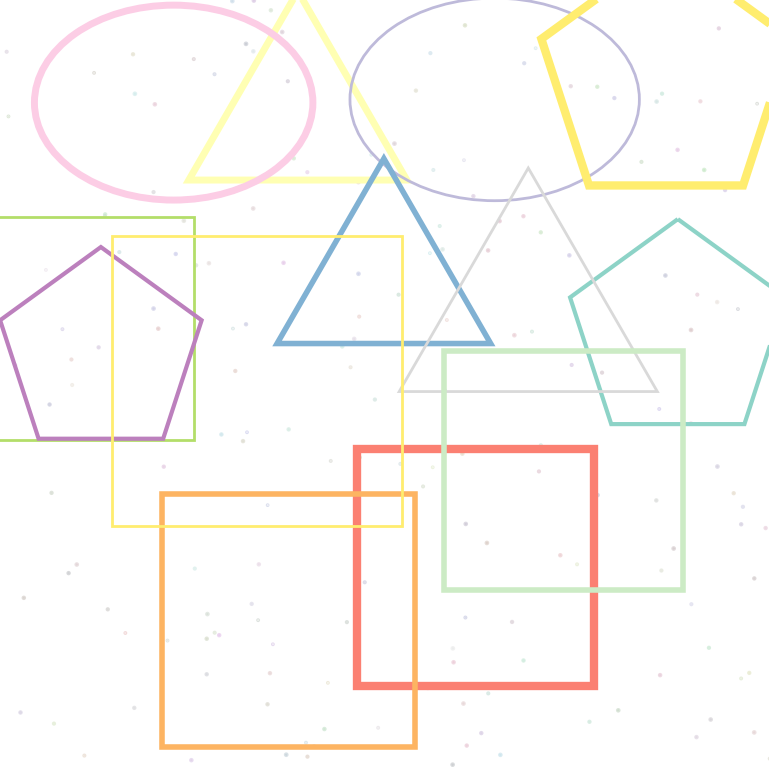[{"shape": "pentagon", "thickness": 1.5, "radius": 0.74, "center": [0.88, 0.568]}, {"shape": "triangle", "thickness": 2.5, "radius": 0.82, "center": [0.387, 0.848]}, {"shape": "oval", "thickness": 1, "radius": 0.94, "center": [0.642, 0.871]}, {"shape": "square", "thickness": 3, "radius": 0.77, "center": [0.617, 0.263]}, {"shape": "triangle", "thickness": 2, "radius": 0.8, "center": [0.499, 0.634]}, {"shape": "square", "thickness": 2, "radius": 0.82, "center": [0.375, 0.195]}, {"shape": "square", "thickness": 1, "radius": 0.72, "center": [0.107, 0.573]}, {"shape": "oval", "thickness": 2.5, "radius": 0.9, "center": [0.226, 0.867]}, {"shape": "triangle", "thickness": 1, "radius": 0.97, "center": [0.686, 0.588]}, {"shape": "pentagon", "thickness": 1.5, "radius": 0.69, "center": [0.131, 0.542]}, {"shape": "square", "thickness": 2, "radius": 0.77, "center": [0.732, 0.389]}, {"shape": "pentagon", "thickness": 3, "radius": 0.85, "center": [0.865, 0.897]}, {"shape": "square", "thickness": 1, "radius": 0.94, "center": [0.334, 0.505]}]